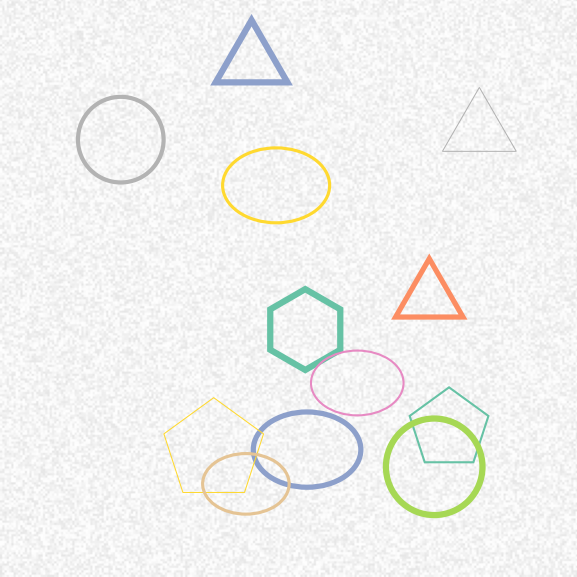[{"shape": "pentagon", "thickness": 1, "radius": 0.36, "center": [0.778, 0.257]}, {"shape": "hexagon", "thickness": 3, "radius": 0.35, "center": [0.529, 0.428]}, {"shape": "triangle", "thickness": 2.5, "radius": 0.34, "center": [0.743, 0.484]}, {"shape": "triangle", "thickness": 3, "radius": 0.36, "center": [0.436, 0.892]}, {"shape": "oval", "thickness": 2.5, "radius": 0.47, "center": [0.532, 0.221]}, {"shape": "oval", "thickness": 1, "radius": 0.4, "center": [0.619, 0.336]}, {"shape": "circle", "thickness": 3, "radius": 0.42, "center": [0.752, 0.191]}, {"shape": "pentagon", "thickness": 0.5, "radius": 0.45, "center": [0.37, 0.22]}, {"shape": "oval", "thickness": 1.5, "radius": 0.46, "center": [0.478, 0.678]}, {"shape": "oval", "thickness": 1.5, "radius": 0.37, "center": [0.426, 0.161]}, {"shape": "circle", "thickness": 2, "radius": 0.37, "center": [0.209, 0.757]}, {"shape": "triangle", "thickness": 0.5, "radius": 0.37, "center": [0.83, 0.774]}]